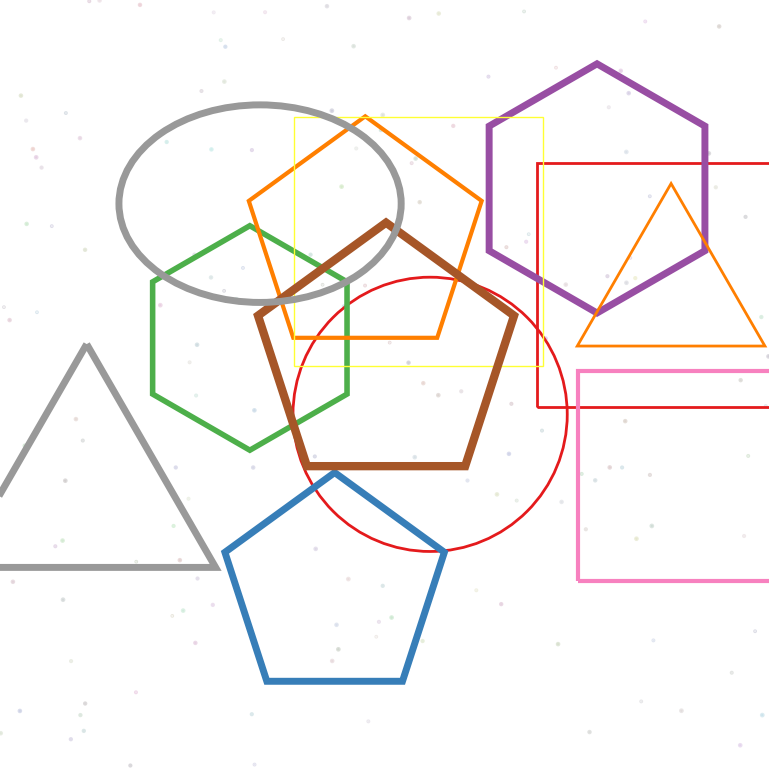[{"shape": "circle", "thickness": 1, "radius": 0.89, "center": [0.559, 0.462]}, {"shape": "square", "thickness": 1, "radius": 0.79, "center": [0.856, 0.63]}, {"shape": "pentagon", "thickness": 2.5, "radius": 0.75, "center": [0.435, 0.236]}, {"shape": "hexagon", "thickness": 2, "radius": 0.73, "center": [0.324, 0.561]}, {"shape": "hexagon", "thickness": 2.5, "radius": 0.81, "center": [0.775, 0.755]}, {"shape": "triangle", "thickness": 1, "radius": 0.7, "center": [0.872, 0.621]}, {"shape": "pentagon", "thickness": 1.5, "radius": 0.79, "center": [0.474, 0.69]}, {"shape": "square", "thickness": 0.5, "radius": 0.81, "center": [0.543, 0.687]}, {"shape": "pentagon", "thickness": 3, "radius": 0.87, "center": [0.501, 0.536]}, {"shape": "square", "thickness": 1.5, "radius": 0.68, "center": [0.887, 0.382]}, {"shape": "triangle", "thickness": 2.5, "radius": 0.97, "center": [0.113, 0.36]}, {"shape": "oval", "thickness": 2.5, "radius": 0.92, "center": [0.338, 0.736]}]